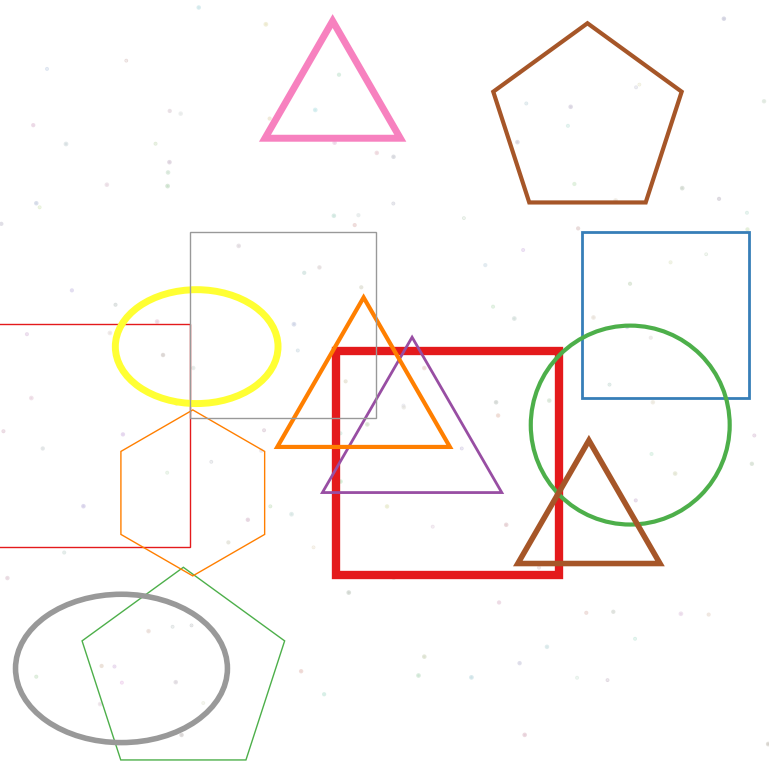[{"shape": "square", "thickness": 0.5, "radius": 0.73, "center": [0.102, 0.434]}, {"shape": "square", "thickness": 3, "radius": 0.73, "center": [0.581, 0.399]}, {"shape": "square", "thickness": 1, "radius": 0.54, "center": [0.864, 0.591]}, {"shape": "pentagon", "thickness": 0.5, "radius": 0.69, "center": [0.238, 0.125]}, {"shape": "circle", "thickness": 1.5, "radius": 0.65, "center": [0.818, 0.448]}, {"shape": "triangle", "thickness": 1, "radius": 0.67, "center": [0.535, 0.428]}, {"shape": "triangle", "thickness": 1.5, "radius": 0.65, "center": [0.472, 0.484]}, {"shape": "hexagon", "thickness": 0.5, "radius": 0.54, "center": [0.25, 0.36]}, {"shape": "oval", "thickness": 2.5, "radius": 0.53, "center": [0.255, 0.55]}, {"shape": "triangle", "thickness": 2, "radius": 0.53, "center": [0.765, 0.321]}, {"shape": "pentagon", "thickness": 1.5, "radius": 0.64, "center": [0.763, 0.841]}, {"shape": "triangle", "thickness": 2.5, "radius": 0.51, "center": [0.432, 0.871]}, {"shape": "square", "thickness": 0.5, "radius": 0.6, "center": [0.368, 0.578]}, {"shape": "oval", "thickness": 2, "radius": 0.69, "center": [0.158, 0.132]}]